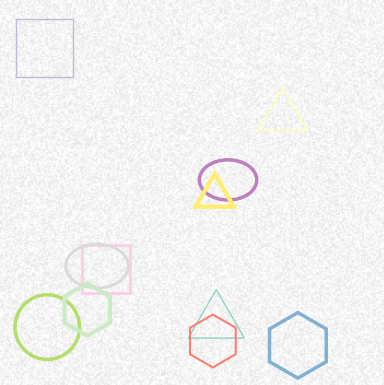[{"shape": "triangle", "thickness": 1, "radius": 0.42, "center": [0.562, 0.164]}, {"shape": "triangle", "thickness": 1, "radius": 0.37, "center": [0.734, 0.698]}, {"shape": "square", "thickness": 1, "radius": 0.37, "center": [0.116, 0.875]}, {"shape": "hexagon", "thickness": 1.5, "radius": 0.34, "center": [0.553, 0.114]}, {"shape": "hexagon", "thickness": 2.5, "radius": 0.43, "center": [0.774, 0.103]}, {"shape": "circle", "thickness": 2.5, "radius": 0.42, "center": [0.123, 0.15]}, {"shape": "square", "thickness": 2, "radius": 0.31, "center": [0.275, 0.301]}, {"shape": "oval", "thickness": 2, "radius": 0.41, "center": [0.252, 0.309]}, {"shape": "oval", "thickness": 2.5, "radius": 0.37, "center": [0.592, 0.533]}, {"shape": "hexagon", "thickness": 3, "radius": 0.34, "center": [0.227, 0.196]}, {"shape": "triangle", "thickness": 3, "radius": 0.29, "center": [0.558, 0.492]}]